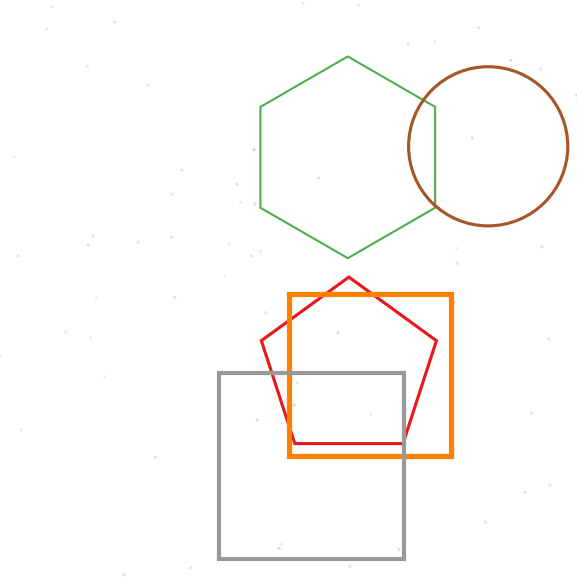[{"shape": "pentagon", "thickness": 1.5, "radius": 0.8, "center": [0.604, 0.36]}, {"shape": "hexagon", "thickness": 1, "radius": 0.87, "center": [0.602, 0.727]}, {"shape": "square", "thickness": 2.5, "radius": 0.7, "center": [0.64, 0.35]}, {"shape": "circle", "thickness": 1.5, "radius": 0.69, "center": [0.845, 0.746]}, {"shape": "square", "thickness": 2, "radius": 0.8, "center": [0.539, 0.193]}]